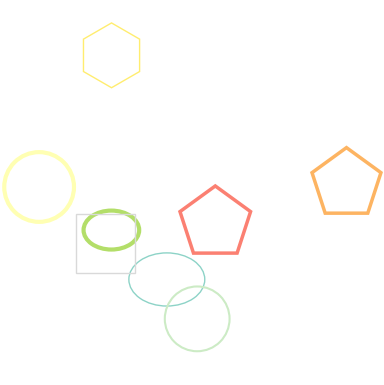[{"shape": "oval", "thickness": 1, "radius": 0.49, "center": [0.433, 0.274]}, {"shape": "circle", "thickness": 3, "radius": 0.45, "center": [0.102, 0.514]}, {"shape": "pentagon", "thickness": 2.5, "radius": 0.48, "center": [0.559, 0.421]}, {"shape": "pentagon", "thickness": 2.5, "radius": 0.47, "center": [0.9, 0.522]}, {"shape": "oval", "thickness": 3, "radius": 0.36, "center": [0.289, 0.402]}, {"shape": "square", "thickness": 1, "radius": 0.38, "center": [0.274, 0.369]}, {"shape": "circle", "thickness": 1.5, "radius": 0.42, "center": [0.512, 0.172]}, {"shape": "hexagon", "thickness": 1, "radius": 0.42, "center": [0.29, 0.856]}]